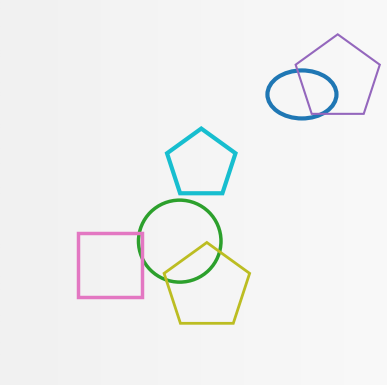[{"shape": "oval", "thickness": 3, "radius": 0.45, "center": [0.779, 0.755]}, {"shape": "circle", "thickness": 2.5, "radius": 0.53, "center": [0.464, 0.374]}, {"shape": "pentagon", "thickness": 1.5, "radius": 0.57, "center": [0.872, 0.797]}, {"shape": "square", "thickness": 2.5, "radius": 0.41, "center": [0.283, 0.312]}, {"shape": "pentagon", "thickness": 2, "radius": 0.58, "center": [0.534, 0.254]}, {"shape": "pentagon", "thickness": 3, "radius": 0.46, "center": [0.519, 0.573]}]